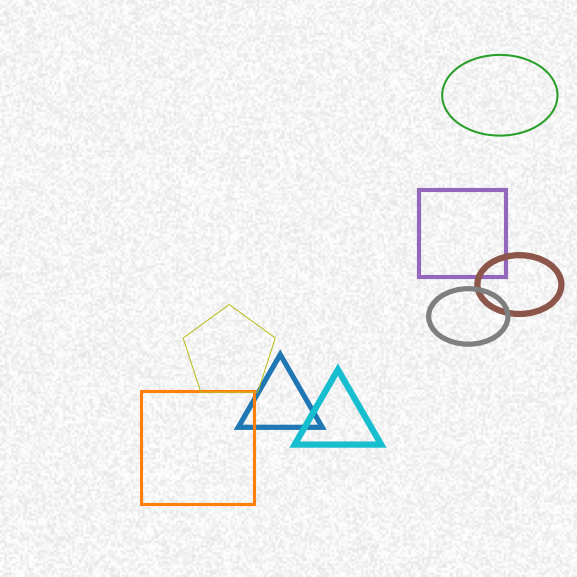[{"shape": "triangle", "thickness": 2.5, "radius": 0.42, "center": [0.485, 0.301]}, {"shape": "square", "thickness": 1.5, "radius": 0.49, "center": [0.342, 0.224]}, {"shape": "oval", "thickness": 1, "radius": 0.5, "center": [0.866, 0.834]}, {"shape": "square", "thickness": 2, "radius": 0.38, "center": [0.802, 0.595]}, {"shape": "oval", "thickness": 3, "radius": 0.36, "center": [0.899, 0.506]}, {"shape": "oval", "thickness": 2.5, "radius": 0.34, "center": [0.811, 0.451]}, {"shape": "pentagon", "thickness": 0.5, "radius": 0.42, "center": [0.397, 0.388]}, {"shape": "triangle", "thickness": 3, "radius": 0.43, "center": [0.585, 0.273]}]